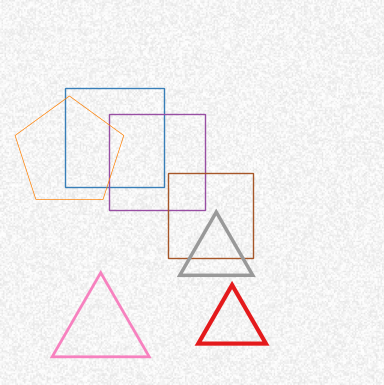[{"shape": "triangle", "thickness": 3, "radius": 0.51, "center": [0.603, 0.158]}, {"shape": "square", "thickness": 1, "radius": 0.64, "center": [0.298, 0.644]}, {"shape": "square", "thickness": 1, "radius": 0.62, "center": [0.409, 0.58]}, {"shape": "pentagon", "thickness": 0.5, "radius": 0.74, "center": [0.18, 0.602]}, {"shape": "square", "thickness": 1, "radius": 0.56, "center": [0.547, 0.44]}, {"shape": "triangle", "thickness": 2, "radius": 0.73, "center": [0.262, 0.146]}, {"shape": "triangle", "thickness": 2.5, "radius": 0.55, "center": [0.562, 0.34]}]